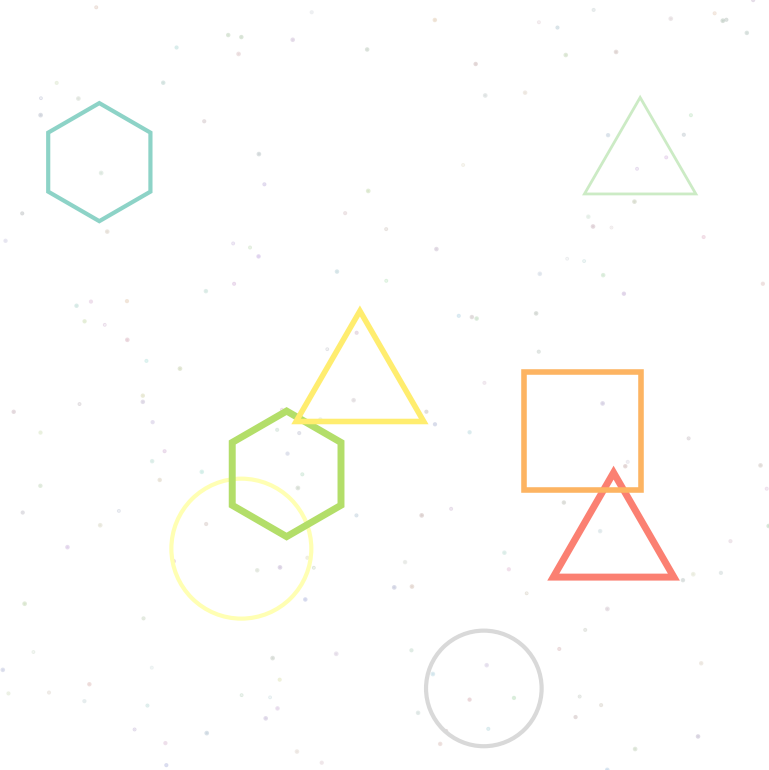[{"shape": "hexagon", "thickness": 1.5, "radius": 0.38, "center": [0.129, 0.789]}, {"shape": "circle", "thickness": 1.5, "radius": 0.45, "center": [0.313, 0.287]}, {"shape": "triangle", "thickness": 2.5, "radius": 0.45, "center": [0.797, 0.296]}, {"shape": "square", "thickness": 2, "radius": 0.38, "center": [0.757, 0.44]}, {"shape": "hexagon", "thickness": 2.5, "radius": 0.41, "center": [0.372, 0.385]}, {"shape": "circle", "thickness": 1.5, "radius": 0.38, "center": [0.628, 0.106]}, {"shape": "triangle", "thickness": 1, "radius": 0.42, "center": [0.831, 0.79]}, {"shape": "triangle", "thickness": 2, "radius": 0.48, "center": [0.467, 0.5]}]